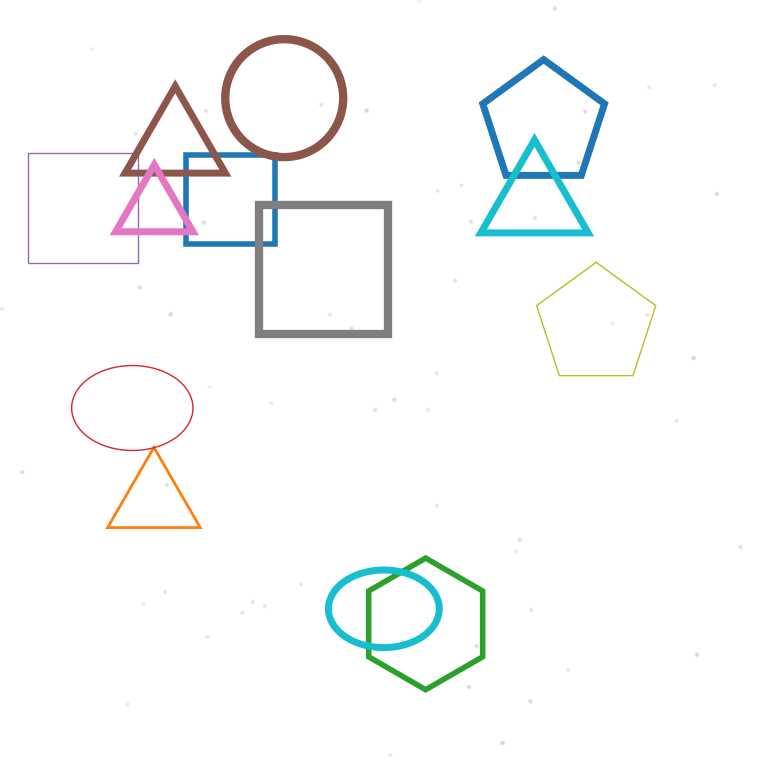[{"shape": "square", "thickness": 2, "radius": 0.29, "center": [0.3, 0.741]}, {"shape": "pentagon", "thickness": 2.5, "radius": 0.42, "center": [0.706, 0.839]}, {"shape": "triangle", "thickness": 1, "radius": 0.35, "center": [0.2, 0.35]}, {"shape": "hexagon", "thickness": 2, "radius": 0.43, "center": [0.553, 0.19]}, {"shape": "oval", "thickness": 0.5, "radius": 0.39, "center": [0.172, 0.47]}, {"shape": "square", "thickness": 0.5, "radius": 0.35, "center": [0.108, 0.73]}, {"shape": "triangle", "thickness": 2.5, "radius": 0.38, "center": [0.228, 0.813]}, {"shape": "circle", "thickness": 3, "radius": 0.38, "center": [0.369, 0.873]}, {"shape": "triangle", "thickness": 2.5, "radius": 0.29, "center": [0.2, 0.728]}, {"shape": "square", "thickness": 3, "radius": 0.42, "center": [0.42, 0.649]}, {"shape": "pentagon", "thickness": 0.5, "radius": 0.41, "center": [0.774, 0.578]}, {"shape": "triangle", "thickness": 2.5, "radius": 0.4, "center": [0.694, 0.738]}, {"shape": "oval", "thickness": 2.5, "radius": 0.36, "center": [0.498, 0.209]}]